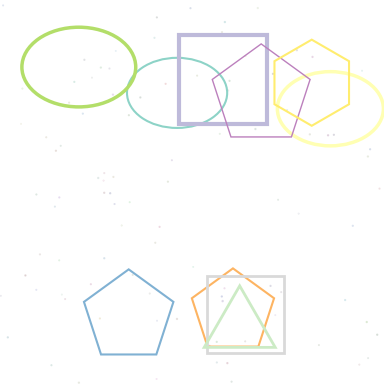[{"shape": "oval", "thickness": 1.5, "radius": 0.65, "center": [0.46, 0.759]}, {"shape": "oval", "thickness": 2.5, "radius": 0.69, "center": [0.858, 0.718]}, {"shape": "square", "thickness": 3, "radius": 0.57, "center": [0.579, 0.794]}, {"shape": "pentagon", "thickness": 1.5, "radius": 0.61, "center": [0.334, 0.178]}, {"shape": "pentagon", "thickness": 1.5, "radius": 0.56, "center": [0.605, 0.191]}, {"shape": "oval", "thickness": 2.5, "radius": 0.74, "center": [0.205, 0.826]}, {"shape": "square", "thickness": 2, "radius": 0.5, "center": [0.638, 0.183]}, {"shape": "pentagon", "thickness": 1, "radius": 0.67, "center": [0.678, 0.752]}, {"shape": "triangle", "thickness": 2, "radius": 0.53, "center": [0.623, 0.151]}, {"shape": "hexagon", "thickness": 1.5, "radius": 0.56, "center": [0.81, 0.785]}]